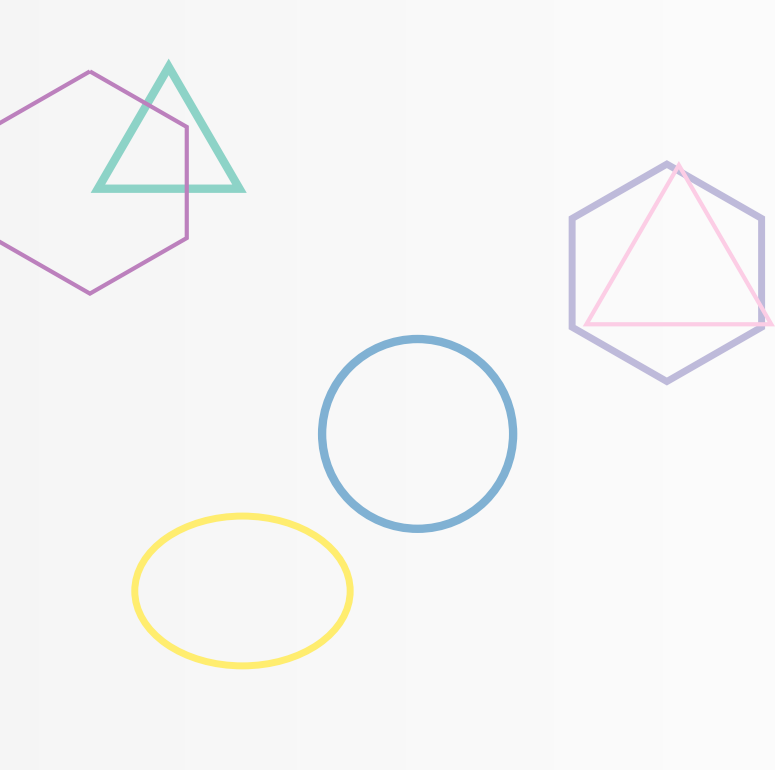[{"shape": "triangle", "thickness": 3, "radius": 0.53, "center": [0.218, 0.808]}, {"shape": "hexagon", "thickness": 2.5, "radius": 0.71, "center": [0.86, 0.646]}, {"shape": "circle", "thickness": 3, "radius": 0.62, "center": [0.539, 0.436]}, {"shape": "triangle", "thickness": 1.5, "radius": 0.69, "center": [0.876, 0.648]}, {"shape": "hexagon", "thickness": 1.5, "radius": 0.72, "center": [0.116, 0.763]}, {"shape": "oval", "thickness": 2.5, "radius": 0.69, "center": [0.313, 0.233]}]